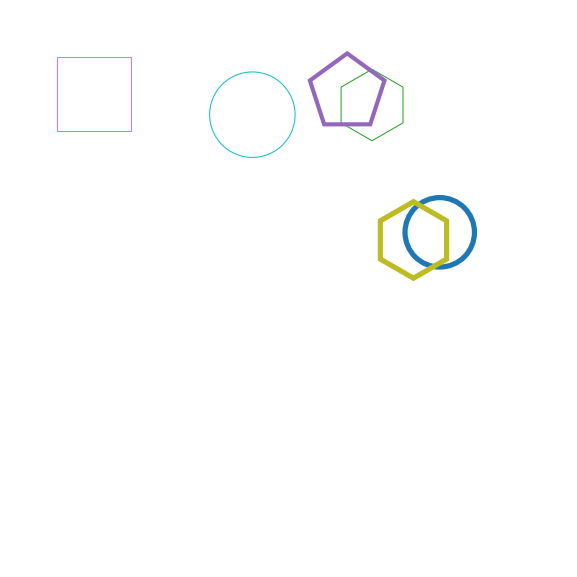[{"shape": "circle", "thickness": 2.5, "radius": 0.3, "center": [0.761, 0.597]}, {"shape": "hexagon", "thickness": 0.5, "radius": 0.31, "center": [0.644, 0.817]}, {"shape": "pentagon", "thickness": 2, "radius": 0.34, "center": [0.601, 0.839]}, {"shape": "square", "thickness": 0.5, "radius": 0.32, "center": [0.163, 0.837]}, {"shape": "hexagon", "thickness": 2.5, "radius": 0.33, "center": [0.716, 0.584]}, {"shape": "circle", "thickness": 0.5, "radius": 0.37, "center": [0.437, 0.801]}]